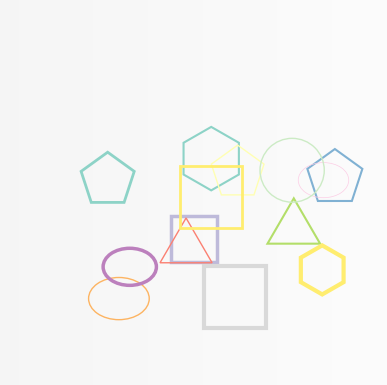[{"shape": "hexagon", "thickness": 1.5, "radius": 0.41, "center": [0.545, 0.588]}, {"shape": "pentagon", "thickness": 2, "radius": 0.36, "center": [0.278, 0.533]}, {"shape": "pentagon", "thickness": 1, "radius": 0.36, "center": [0.613, 0.552]}, {"shape": "square", "thickness": 2.5, "radius": 0.3, "center": [0.501, 0.379]}, {"shape": "triangle", "thickness": 1, "radius": 0.39, "center": [0.48, 0.356]}, {"shape": "pentagon", "thickness": 1.5, "radius": 0.37, "center": [0.864, 0.538]}, {"shape": "oval", "thickness": 1, "radius": 0.39, "center": [0.307, 0.224]}, {"shape": "triangle", "thickness": 1.5, "radius": 0.39, "center": [0.758, 0.406]}, {"shape": "oval", "thickness": 0.5, "radius": 0.33, "center": [0.835, 0.532]}, {"shape": "square", "thickness": 3, "radius": 0.4, "center": [0.606, 0.228]}, {"shape": "oval", "thickness": 2.5, "radius": 0.34, "center": [0.335, 0.307]}, {"shape": "circle", "thickness": 1, "radius": 0.41, "center": [0.754, 0.558]}, {"shape": "square", "thickness": 2, "radius": 0.4, "center": [0.544, 0.487]}, {"shape": "hexagon", "thickness": 3, "radius": 0.32, "center": [0.832, 0.299]}]